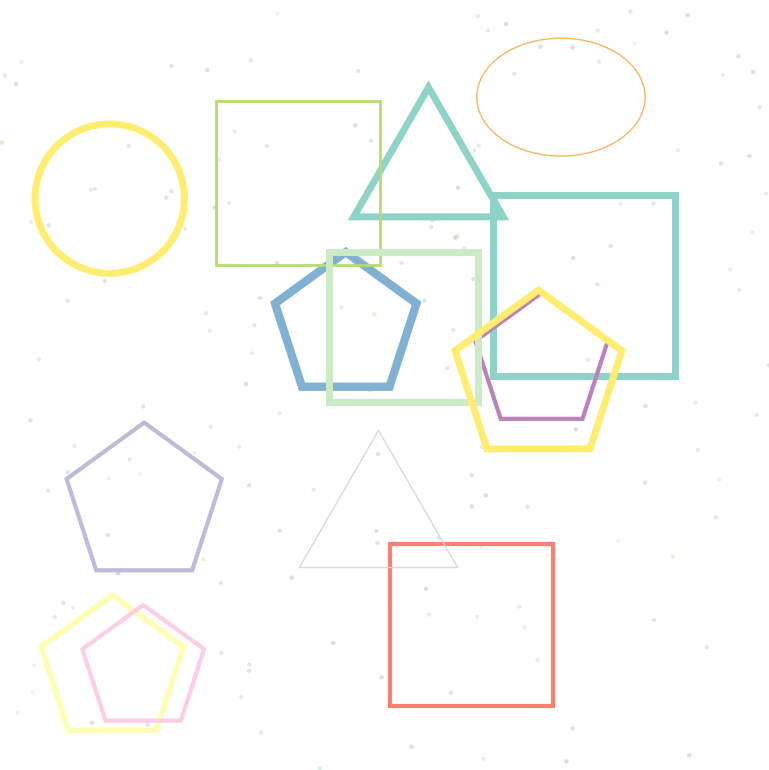[{"shape": "triangle", "thickness": 2.5, "radius": 0.56, "center": [0.556, 0.774]}, {"shape": "square", "thickness": 2.5, "radius": 0.59, "center": [0.758, 0.629]}, {"shape": "pentagon", "thickness": 2, "radius": 0.49, "center": [0.146, 0.13]}, {"shape": "pentagon", "thickness": 1.5, "radius": 0.53, "center": [0.187, 0.345]}, {"shape": "square", "thickness": 1.5, "radius": 0.53, "center": [0.612, 0.188]}, {"shape": "pentagon", "thickness": 3, "radius": 0.48, "center": [0.449, 0.576]}, {"shape": "oval", "thickness": 0.5, "radius": 0.55, "center": [0.729, 0.874]}, {"shape": "square", "thickness": 1, "radius": 0.53, "center": [0.387, 0.763]}, {"shape": "pentagon", "thickness": 1.5, "radius": 0.42, "center": [0.186, 0.131]}, {"shape": "triangle", "thickness": 0.5, "radius": 0.59, "center": [0.492, 0.322]}, {"shape": "pentagon", "thickness": 1.5, "radius": 0.45, "center": [0.703, 0.529]}, {"shape": "square", "thickness": 2.5, "radius": 0.49, "center": [0.524, 0.575]}, {"shape": "circle", "thickness": 2.5, "radius": 0.49, "center": [0.142, 0.742]}, {"shape": "pentagon", "thickness": 2.5, "radius": 0.57, "center": [0.699, 0.509]}]